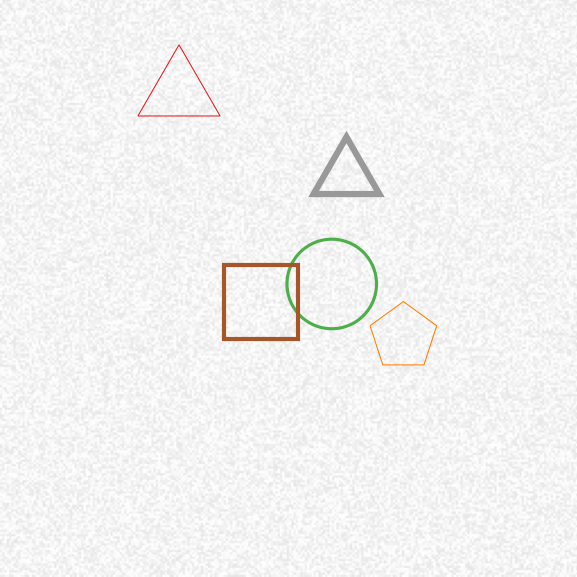[{"shape": "triangle", "thickness": 0.5, "radius": 0.41, "center": [0.31, 0.839]}, {"shape": "circle", "thickness": 1.5, "radius": 0.39, "center": [0.574, 0.507]}, {"shape": "pentagon", "thickness": 0.5, "radius": 0.3, "center": [0.698, 0.416]}, {"shape": "square", "thickness": 2, "radius": 0.32, "center": [0.452, 0.476]}, {"shape": "triangle", "thickness": 3, "radius": 0.33, "center": [0.6, 0.696]}]